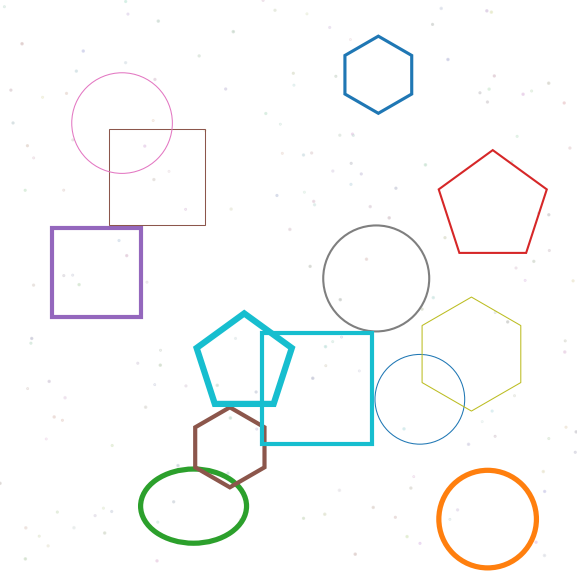[{"shape": "hexagon", "thickness": 1.5, "radius": 0.33, "center": [0.655, 0.87]}, {"shape": "circle", "thickness": 0.5, "radius": 0.39, "center": [0.727, 0.308]}, {"shape": "circle", "thickness": 2.5, "radius": 0.42, "center": [0.844, 0.1]}, {"shape": "oval", "thickness": 2.5, "radius": 0.46, "center": [0.335, 0.123]}, {"shape": "pentagon", "thickness": 1, "radius": 0.49, "center": [0.853, 0.641]}, {"shape": "square", "thickness": 2, "radius": 0.39, "center": [0.167, 0.527]}, {"shape": "square", "thickness": 0.5, "radius": 0.42, "center": [0.273, 0.693]}, {"shape": "hexagon", "thickness": 2, "radius": 0.35, "center": [0.398, 0.225]}, {"shape": "circle", "thickness": 0.5, "radius": 0.44, "center": [0.211, 0.786]}, {"shape": "circle", "thickness": 1, "radius": 0.46, "center": [0.651, 0.517]}, {"shape": "hexagon", "thickness": 0.5, "radius": 0.49, "center": [0.816, 0.386]}, {"shape": "square", "thickness": 2, "radius": 0.48, "center": [0.548, 0.326]}, {"shape": "pentagon", "thickness": 3, "radius": 0.43, "center": [0.423, 0.37]}]